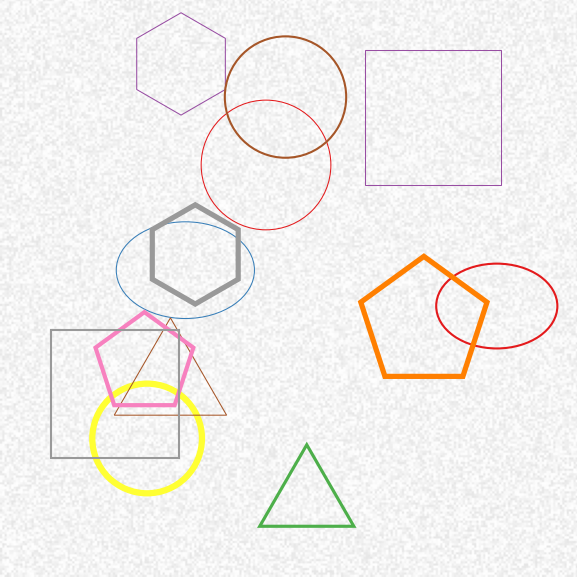[{"shape": "circle", "thickness": 0.5, "radius": 0.56, "center": [0.461, 0.713]}, {"shape": "oval", "thickness": 1, "radius": 0.52, "center": [0.86, 0.469]}, {"shape": "oval", "thickness": 0.5, "radius": 0.6, "center": [0.321, 0.531]}, {"shape": "triangle", "thickness": 1.5, "radius": 0.47, "center": [0.531, 0.135]}, {"shape": "hexagon", "thickness": 0.5, "radius": 0.44, "center": [0.313, 0.888]}, {"shape": "square", "thickness": 0.5, "radius": 0.59, "center": [0.75, 0.796]}, {"shape": "pentagon", "thickness": 2.5, "radius": 0.57, "center": [0.734, 0.44]}, {"shape": "circle", "thickness": 3, "radius": 0.47, "center": [0.255, 0.24]}, {"shape": "circle", "thickness": 1, "radius": 0.53, "center": [0.494, 0.831]}, {"shape": "triangle", "thickness": 0.5, "radius": 0.56, "center": [0.295, 0.336]}, {"shape": "pentagon", "thickness": 2, "radius": 0.45, "center": [0.25, 0.37]}, {"shape": "hexagon", "thickness": 2.5, "radius": 0.43, "center": [0.338, 0.559]}, {"shape": "square", "thickness": 1, "radius": 0.56, "center": [0.199, 0.317]}]